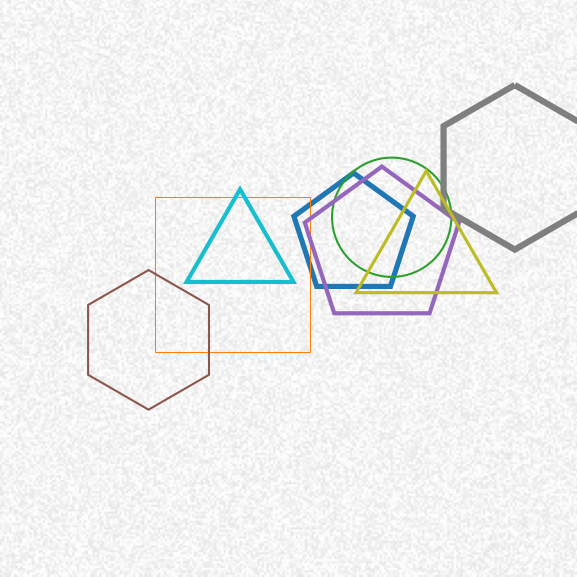[{"shape": "pentagon", "thickness": 2.5, "radius": 0.54, "center": [0.612, 0.591]}, {"shape": "square", "thickness": 0.5, "radius": 0.67, "center": [0.403, 0.524]}, {"shape": "circle", "thickness": 1, "radius": 0.52, "center": [0.678, 0.623]}, {"shape": "pentagon", "thickness": 2, "radius": 0.7, "center": [0.661, 0.57]}, {"shape": "hexagon", "thickness": 1, "radius": 0.6, "center": [0.257, 0.411]}, {"shape": "hexagon", "thickness": 3, "radius": 0.71, "center": [0.891, 0.709]}, {"shape": "triangle", "thickness": 1.5, "radius": 0.7, "center": [0.738, 0.563]}, {"shape": "triangle", "thickness": 2, "radius": 0.53, "center": [0.416, 0.564]}]